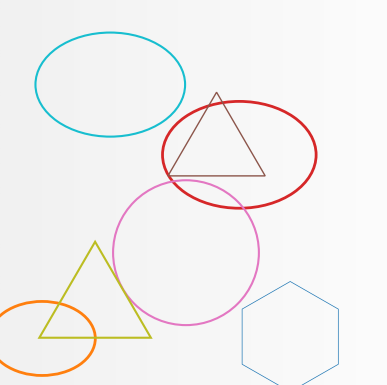[{"shape": "hexagon", "thickness": 0.5, "radius": 0.72, "center": [0.749, 0.126]}, {"shape": "oval", "thickness": 2, "radius": 0.69, "center": [0.109, 0.121]}, {"shape": "oval", "thickness": 2, "radius": 0.99, "center": [0.618, 0.598]}, {"shape": "triangle", "thickness": 1, "radius": 0.72, "center": [0.559, 0.616]}, {"shape": "circle", "thickness": 1.5, "radius": 0.94, "center": [0.48, 0.344]}, {"shape": "triangle", "thickness": 1.5, "radius": 0.83, "center": [0.245, 0.206]}, {"shape": "oval", "thickness": 1.5, "radius": 0.97, "center": [0.285, 0.78]}]